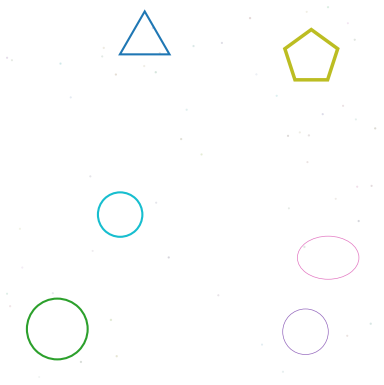[{"shape": "triangle", "thickness": 1.5, "radius": 0.37, "center": [0.376, 0.896]}, {"shape": "circle", "thickness": 1.5, "radius": 0.39, "center": [0.149, 0.145]}, {"shape": "circle", "thickness": 0.5, "radius": 0.3, "center": [0.794, 0.138]}, {"shape": "oval", "thickness": 0.5, "radius": 0.4, "center": [0.852, 0.331]}, {"shape": "pentagon", "thickness": 2.5, "radius": 0.36, "center": [0.809, 0.851]}, {"shape": "circle", "thickness": 1.5, "radius": 0.29, "center": [0.312, 0.443]}]